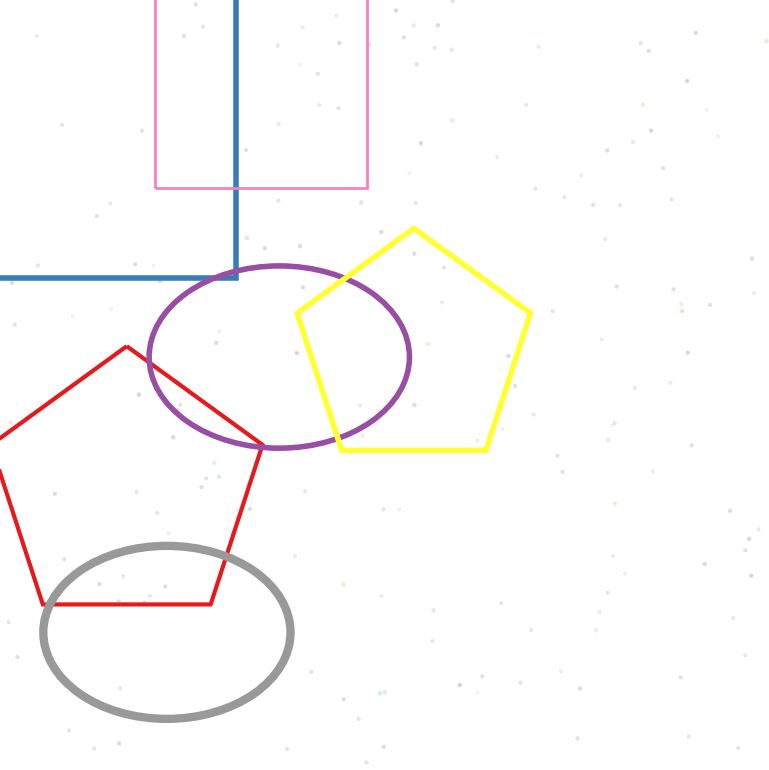[{"shape": "pentagon", "thickness": 1.5, "radius": 0.93, "center": [0.165, 0.365]}, {"shape": "square", "thickness": 2, "radius": 1.0, "center": [0.108, 0.839]}, {"shape": "oval", "thickness": 2, "radius": 0.85, "center": [0.363, 0.536]}, {"shape": "pentagon", "thickness": 2, "radius": 0.8, "center": [0.537, 0.544]}, {"shape": "square", "thickness": 1, "radius": 0.69, "center": [0.339, 0.893]}, {"shape": "oval", "thickness": 3, "radius": 0.8, "center": [0.217, 0.179]}]